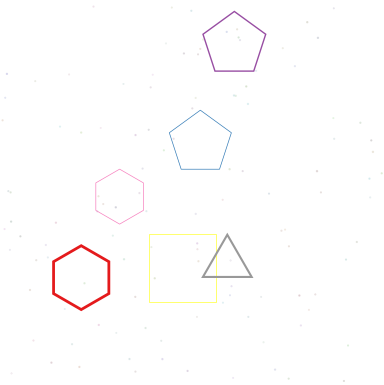[{"shape": "hexagon", "thickness": 2, "radius": 0.41, "center": [0.211, 0.279]}, {"shape": "pentagon", "thickness": 0.5, "radius": 0.42, "center": [0.52, 0.629]}, {"shape": "pentagon", "thickness": 1, "radius": 0.43, "center": [0.609, 0.885]}, {"shape": "square", "thickness": 0.5, "radius": 0.44, "center": [0.474, 0.304]}, {"shape": "hexagon", "thickness": 0.5, "radius": 0.36, "center": [0.311, 0.489]}, {"shape": "triangle", "thickness": 1.5, "radius": 0.37, "center": [0.59, 0.317]}]